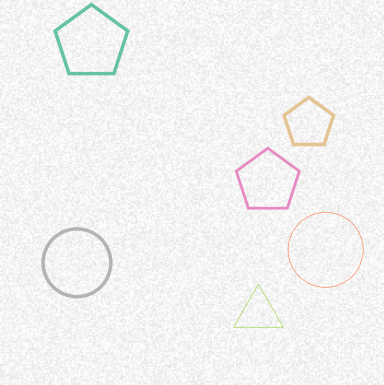[{"shape": "pentagon", "thickness": 2.5, "radius": 0.5, "center": [0.238, 0.889]}, {"shape": "circle", "thickness": 0.5, "radius": 0.49, "center": [0.846, 0.351]}, {"shape": "pentagon", "thickness": 2, "radius": 0.43, "center": [0.696, 0.529]}, {"shape": "triangle", "thickness": 0.5, "radius": 0.37, "center": [0.671, 0.187]}, {"shape": "pentagon", "thickness": 2.5, "radius": 0.34, "center": [0.802, 0.68]}, {"shape": "circle", "thickness": 2.5, "radius": 0.44, "center": [0.2, 0.317]}]